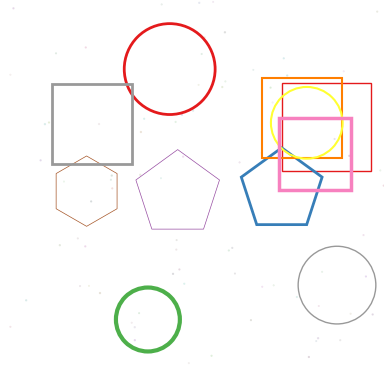[{"shape": "square", "thickness": 1, "radius": 0.58, "center": [0.848, 0.67]}, {"shape": "circle", "thickness": 2, "radius": 0.59, "center": [0.441, 0.821]}, {"shape": "pentagon", "thickness": 2, "radius": 0.55, "center": [0.732, 0.506]}, {"shape": "circle", "thickness": 3, "radius": 0.42, "center": [0.384, 0.17]}, {"shape": "pentagon", "thickness": 0.5, "radius": 0.57, "center": [0.462, 0.497]}, {"shape": "square", "thickness": 1.5, "radius": 0.52, "center": [0.785, 0.694]}, {"shape": "circle", "thickness": 1.5, "radius": 0.47, "center": [0.797, 0.681]}, {"shape": "hexagon", "thickness": 0.5, "radius": 0.46, "center": [0.225, 0.504]}, {"shape": "square", "thickness": 2.5, "radius": 0.47, "center": [0.819, 0.601]}, {"shape": "square", "thickness": 2, "radius": 0.51, "center": [0.239, 0.678]}, {"shape": "circle", "thickness": 1, "radius": 0.5, "center": [0.875, 0.259]}]